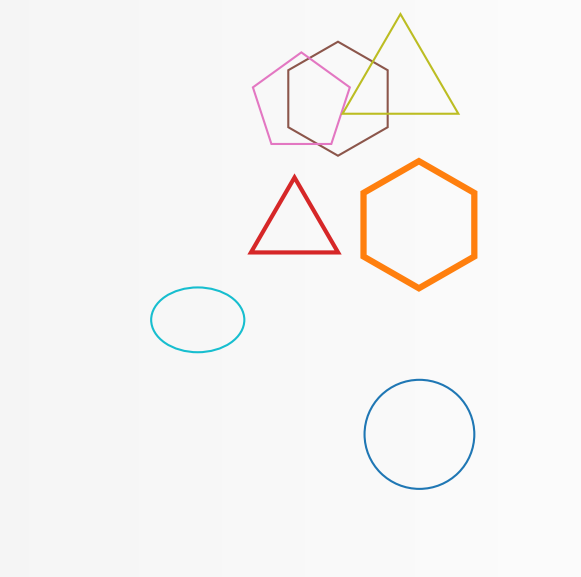[{"shape": "circle", "thickness": 1, "radius": 0.47, "center": [0.722, 0.247]}, {"shape": "hexagon", "thickness": 3, "radius": 0.55, "center": [0.721, 0.61]}, {"shape": "triangle", "thickness": 2, "radius": 0.43, "center": [0.507, 0.605]}, {"shape": "hexagon", "thickness": 1, "radius": 0.49, "center": [0.581, 0.828]}, {"shape": "pentagon", "thickness": 1, "radius": 0.44, "center": [0.518, 0.821]}, {"shape": "triangle", "thickness": 1, "radius": 0.58, "center": [0.689, 0.86]}, {"shape": "oval", "thickness": 1, "radius": 0.4, "center": [0.34, 0.445]}]